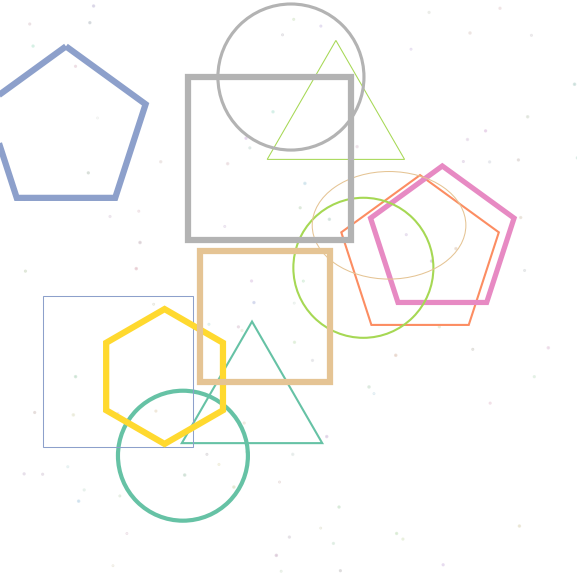[{"shape": "triangle", "thickness": 1, "radius": 0.7, "center": [0.436, 0.302]}, {"shape": "circle", "thickness": 2, "radius": 0.56, "center": [0.317, 0.21]}, {"shape": "pentagon", "thickness": 1, "radius": 0.72, "center": [0.727, 0.553]}, {"shape": "pentagon", "thickness": 3, "radius": 0.73, "center": [0.114, 0.774]}, {"shape": "square", "thickness": 0.5, "radius": 0.65, "center": [0.204, 0.356]}, {"shape": "pentagon", "thickness": 2.5, "radius": 0.65, "center": [0.766, 0.581]}, {"shape": "triangle", "thickness": 0.5, "radius": 0.69, "center": [0.582, 0.792]}, {"shape": "circle", "thickness": 1, "radius": 0.61, "center": [0.629, 0.535]}, {"shape": "hexagon", "thickness": 3, "radius": 0.58, "center": [0.285, 0.347]}, {"shape": "square", "thickness": 3, "radius": 0.56, "center": [0.459, 0.451]}, {"shape": "oval", "thickness": 0.5, "radius": 0.67, "center": [0.674, 0.609]}, {"shape": "square", "thickness": 3, "radius": 0.71, "center": [0.466, 0.725]}, {"shape": "circle", "thickness": 1.5, "radius": 0.63, "center": [0.504, 0.866]}]